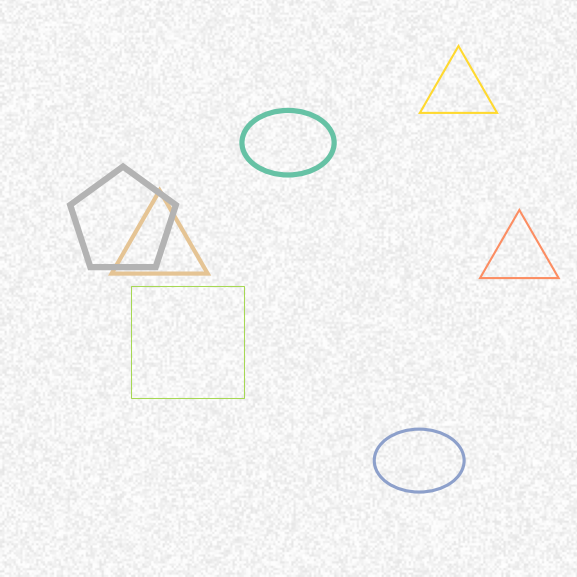[{"shape": "oval", "thickness": 2.5, "radius": 0.4, "center": [0.499, 0.752]}, {"shape": "triangle", "thickness": 1, "radius": 0.39, "center": [0.899, 0.557]}, {"shape": "oval", "thickness": 1.5, "radius": 0.39, "center": [0.726, 0.202]}, {"shape": "square", "thickness": 0.5, "radius": 0.49, "center": [0.325, 0.407]}, {"shape": "triangle", "thickness": 1, "radius": 0.39, "center": [0.794, 0.842]}, {"shape": "triangle", "thickness": 2, "radius": 0.48, "center": [0.276, 0.573]}, {"shape": "pentagon", "thickness": 3, "radius": 0.48, "center": [0.213, 0.614]}]